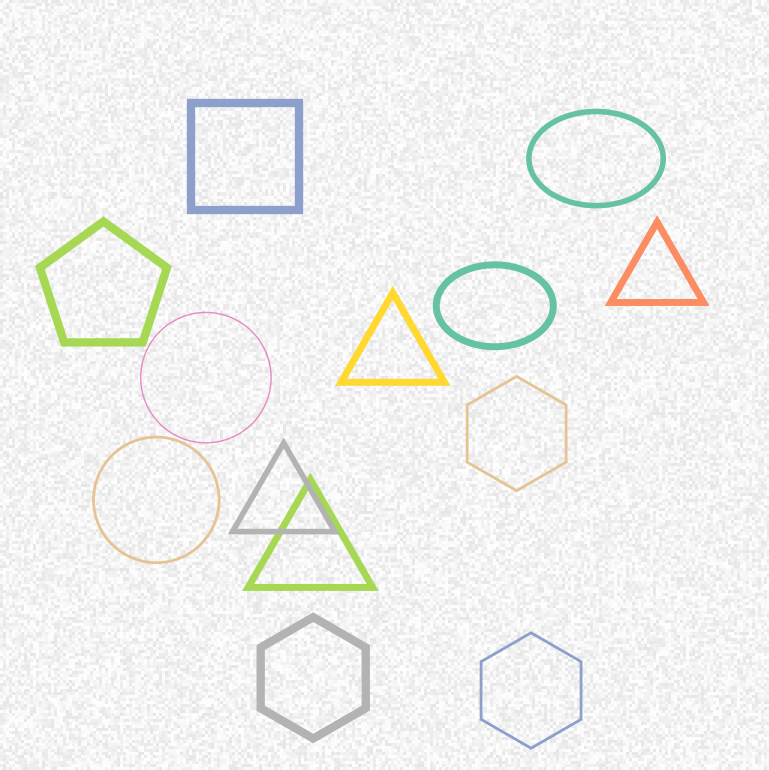[{"shape": "oval", "thickness": 2, "radius": 0.44, "center": [0.774, 0.794]}, {"shape": "oval", "thickness": 2.5, "radius": 0.38, "center": [0.643, 0.603]}, {"shape": "triangle", "thickness": 2.5, "radius": 0.35, "center": [0.853, 0.642]}, {"shape": "hexagon", "thickness": 1, "radius": 0.37, "center": [0.69, 0.103]}, {"shape": "square", "thickness": 3, "radius": 0.35, "center": [0.318, 0.797]}, {"shape": "circle", "thickness": 0.5, "radius": 0.42, "center": [0.267, 0.51]}, {"shape": "triangle", "thickness": 2.5, "radius": 0.47, "center": [0.403, 0.284]}, {"shape": "pentagon", "thickness": 3, "radius": 0.43, "center": [0.134, 0.626]}, {"shape": "triangle", "thickness": 2.5, "radius": 0.39, "center": [0.51, 0.542]}, {"shape": "circle", "thickness": 1, "radius": 0.41, "center": [0.203, 0.351]}, {"shape": "hexagon", "thickness": 1, "radius": 0.37, "center": [0.671, 0.437]}, {"shape": "hexagon", "thickness": 3, "radius": 0.39, "center": [0.407, 0.12]}, {"shape": "triangle", "thickness": 2, "radius": 0.38, "center": [0.368, 0.348]}]